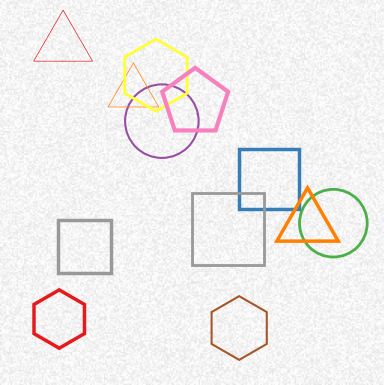[{"shape": "triangle", "thickness": 0.5, "radius": 0.44, "center": [0.164, 0.885]}, {"shape": "hexagon", "thickness": 2.5, "radius": 0.38, "center": [0.154, 0.171]}, {"shape": "square", "thickness": 2.5, "radius": 0.39, "center": [0.699, 0.534]}, {"shape": "circle", "thickness": 2, "radius": 0.44, "center": [0.866, 0.42]}, {"shape": "circle", "thickness": 1.5, "radius": 0.48, "center": [0.42, 0.685]}, {"shape": "triangle", "thickness": 2.5, "radius": 0.46, "center": [0.799, 0.42]}, {"shape": "triangle", "thickness": 0.5, "radius": 0.38, "center": [0.346, 0.76]}, {"shape": "hexagon", "thickness": 2, "radius": 0.47, "center": [0.405, 0.805]}, {"shape": "hexagon", "thickness": 1.5, "radius": 0.41, "center": [0.621, 0.148]}, {"shape": "pentagon", "thickness": 3, "radius": 0.45, "center": [0.507, 0.734]}, {"shape": "square", "thickness": 2, "radius": 0.47, "center": [0.593, 0.404]}, {"shape": "square", "thickness": 2.5, "radius": 0.34, "center": [0.22, 0.36]}]